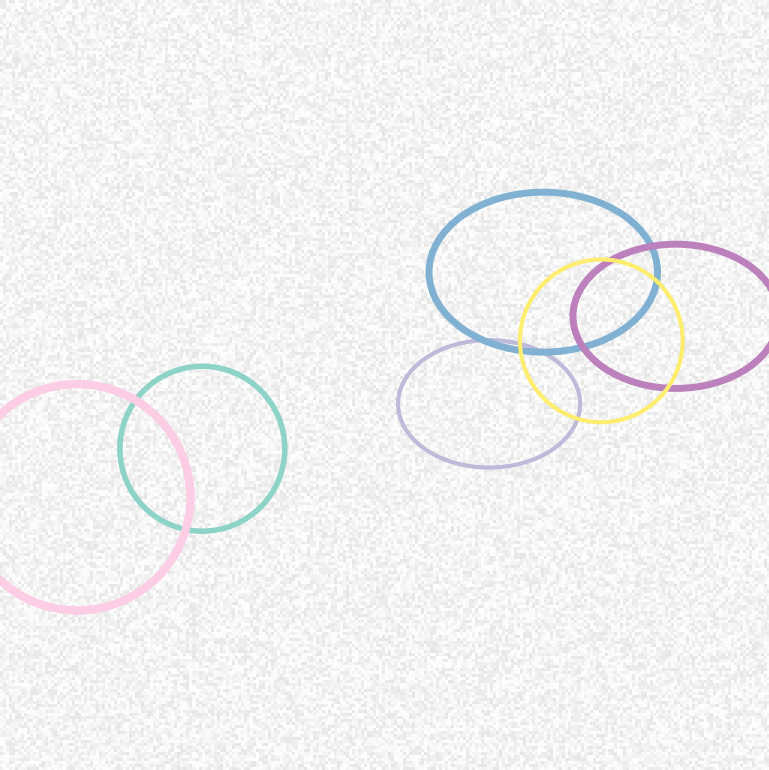[{"shape": "circle", "thickness": 2, "radius": 0.54, "center": [0.263, 0.417]}, {"shape": "oval", "thickness": 1.5, "radius": 0.59, "center": [0.635, 0.476]}, {"shape": "oval", "thickness": 2.5, "radius": 0.74, "center": [0.706, 0.647]}, {"shape": "circle", "thickness": 3, "radius": 0.74, "center": [0.1, 0.354]}, {"shape": "oval", "thickness": 2.5, "radius": 0.67, "center": [0.878, 0.589]}, {"shape": "circle", "thickness": 1.5, "radius": 0.53, "center": [0.781, 0.557]}]